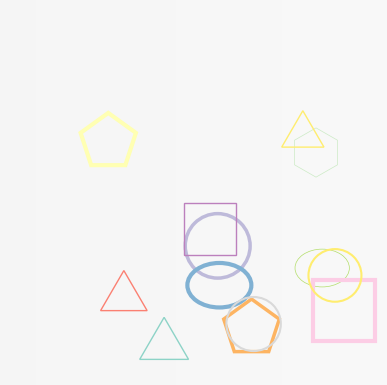[{"shape": "triangle", "thickness": 1, "radius": 0.36, "center": [0.424, 0.103]}, {"shape": "pentagon", "thickness": 3, "radius": 0.38, "center": [0.279, 0.632]}, {"shape": "circle", "thickness": 2.5, "radius": 0.42, "center": [0.562, 0.361]}, {"shape": "triangle", "thickness": 1, "radius": 0.35, "center": [0.32, 0.228]}, {"shape": "oval", "thickness": 3, "radius": 0.41, "center": [0.566, 0.259]}, {"shape": "pentagon", "thickness": 2.5, "radius": 0.38, "center": [0.649, 0.148]}, {"shape": "oval", "thickness": 0.5, "radius": 0.35, "center": [0.831, 0.304]}, {"shape": "square", "thickness": 3, "radius": 0.4, "center": [0.887, 0.194]}, {"shape": "circle", "thickness": 1.5, "radius": 0.35, "center": [0.654, 0.158]}, {"shape": "square", "thickness": 1, "radius": 0.34, "center": [0.543, 0.405]}, {"shape": "hexagon", "thickness": 0.5, "radius": 0.32, "center": [0.816, 0.604]}, {"shape": "triangle", "thickness": 1, "radius": 0.31, "center": [0.782, 0.649]}, {"shape": "circle", "thickness": 1.5, "radius": 0.34, "center": [0.864, 0.285]}]